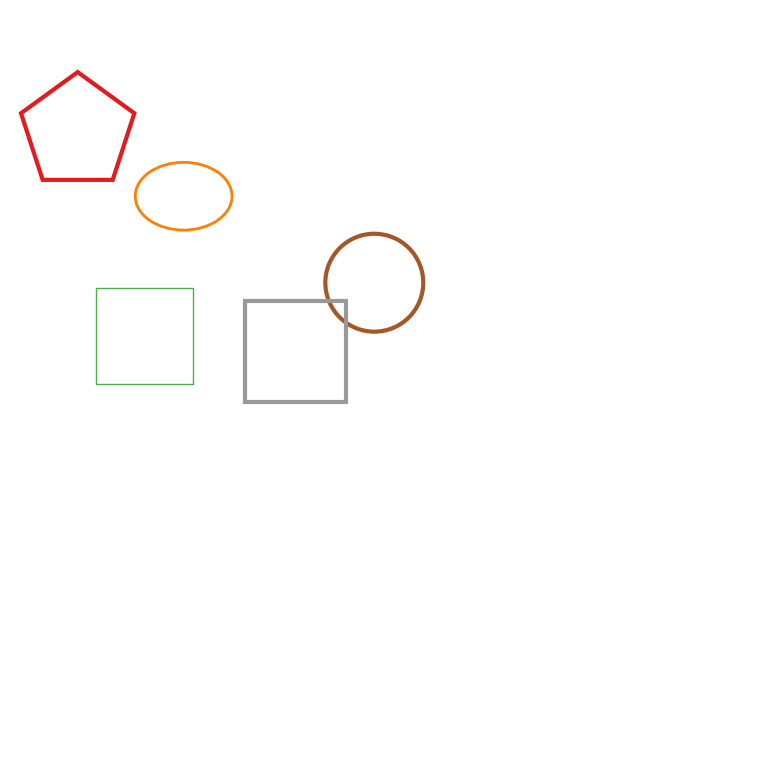[{"shape": "pentagon", "thickness": 1.5, "radius": 0.39, "center": [0.101, 0.829]}, {"shape": "square", "thickness": 0.5, "radius": 0.31, "center": [0.187, 0.563]}, {"shape": "oval", "thickness": 1, "radius": 0.31, "center": [0.238, 0.745]}, {"shape": "circle", "thickness": 1.5, "radius": 0.32, "center": [0.486, 0.633]}, {"shape": "square", "thickness": 1.5, "radius": 0.33, "center": [0.383, 0.543]}]